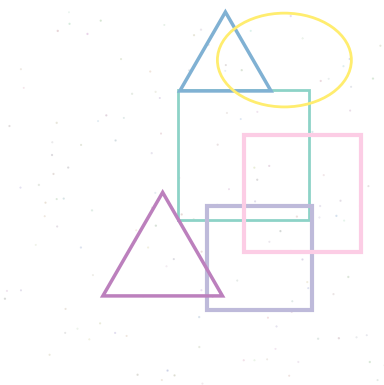[{"shape": "square", "thickness": 2, "radius": 0.85, "center": [0.632, 0.598]}, {"shape": "square", "thickness": 3, "radius": 0.68, "center": [0.674, 0.329]}, {"shape": "triangle", "thickness": 2.5, "radius": 0.68, "center": [0.585, 0.832]}, {"shape": "square", "thickness": 3, "radius": 0.76, "center": [0.786, 0.498]}, {"shape": "triangle", "thickness": 2.5, "radius": 0.9, "center": [0.422, 0.321]}, {"shape": "oval", "thickness": 2, "radius": 0.87, "center": [0.739, 0.844]}]